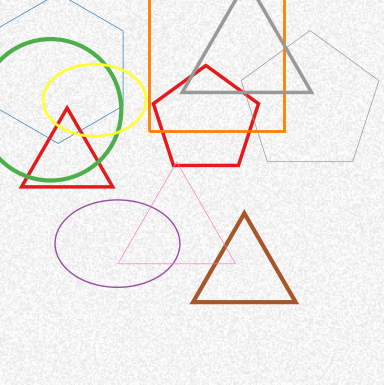[{"shape": "pentagon", "thickness": 2.5, "radius": 0.72, "center": [0.535, 0.686]}, {"shape": "triangle", "thickness": 2.5, "radius": 0.68, "center": [0.174, 0.583]}, {"shape": "hexagon", "thickness": 0.5, "radius": 0.97, "center": [0.151, 0.822]}, {"shape": "circle", "thickness": 3, "radius": 0.92, "center": [0.131, 0.715]}, {"shape": "oval", "thickness": 1, "radius": 0.81, "center": [0.305, 0.367]}, {"shape": "square", "thickness": 2, "radius": 0.87, "center": [0.563, 0.835]}, {"shape": "oval", "thickness": 2, "radius": 0.67, "center": [0.246, 0.74]}, {"shape": "triangle", "thickness": 3, "radius": 0.77, "center": [0.635, 0.292]}, {"shape": "triangle", "thickness": 0.5, "radius": 0.88, "center": [0.459, 0.403]}, {"shape": "triangle", "thickness": 2.5, "radius": 0.97, "center": [0.641, 0.857]}, {"shape": "pentagon", "thickness": 0.5, "radius": 0.94, "center": [0.805, 0.732]}]